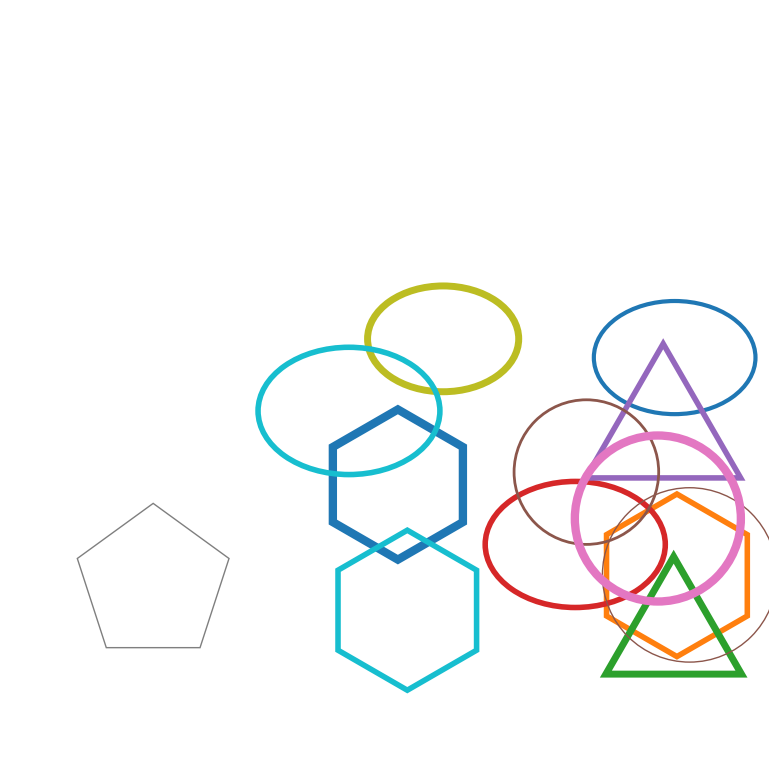[{"shape": "oval", "thickness": 1.5, "radius": 0.52, "center": [0.876, 0.536]}, {"shape": "hexagon", "thickness": 3, "radius": 0.49, "center": [0.517, 0.371]}, {"shape": "hexagon", "thickness": 2, "radius": 0.53, "center": [0.879, 0.253]}, {"shape": "triangle", "thickness": 2.5, "radius": 0.51, "center": [0.875, 0.175]}, {"shape": "oval", "thickness": 2, "radius": 0.58, "center": [0.747, 0.293]}, {"shape": "triangle", "thickness": 2, "radius": 0.58, "center": [0.861, 0.437]}, {"shape": "circle", "thickness": 1, "radius": 0.47, "center": [0.762, 0.387]}, {"shape": "circle", "thickness": 0.5, "radius": 0.57, "center": [0.896, 0.253]}, {"shape": "circle", "thickness": 3, "radius": 0.54, "center": [0.854, 0.327]}, {"shape": "pentagon", "thickness": 0.5, "radius": 0.52, "center": [0.199, 0.243]}, {"shape": "oval", "thickness": 2.5, "radius": 0.49, "center": [0.575, 0.56]}, {"shape": "oval", "thickness": 2, "radius": 0.59, "center": [0.453, 0.466]}, {"shape": "hexagon", "thickness": 2, "radius": 0.52, "center": [0.529, 0.208]}]